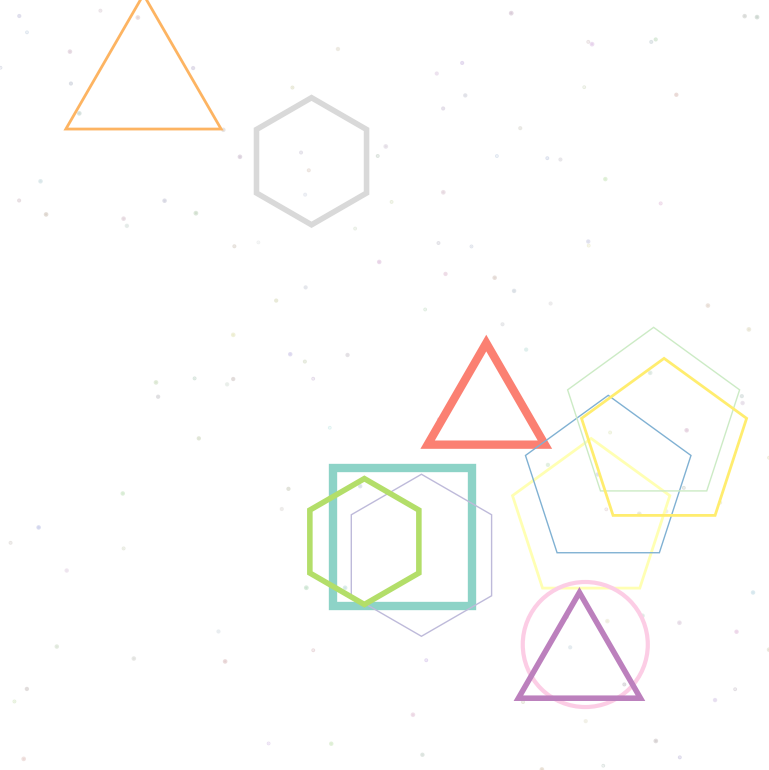[{"shape": "square", "thickness": 3, "radius": 0.45, "center": [0.523, 0.303]}, {"shape": "pentagon", "thickness": 1, "radius": 0.54, "center": [0.768, 0.323]}, {"shape": "hexagon", "thickness": 0.5, "radius": 0.53, "center": [0.547, 0.279]}, {"shape": "triangle", "thickness": 3, "radius": 0.44, "center": [0.632, 0.467]}, {"shape": "pentagon", "thickness": 0.5, "radius": 0.56, "center": [0.79, 0.374]}, {"shape": "triangle", "thickness": 1, "radius": 0.58, "center": [0.186, 0.891]}, {"shape": "hexagon", "thickness": 2, "radius": 0.41, "center": [0.473, 0.297]}, {"shape": "circle", "thickness": 1.5, "radius": 0.41, "center": [0.76, 0.163]}, {"shape": "hexagon", "thickness": 2, "radius": 0.41, "center": [0.405, 0.791]}, {"shape": "triangle", "thickness": 2, "radius": 0.46, "center": [0.753, 0.139]}, {"shape": "pentagon", "thickness": 0.5, "radius": 0.59, "center": [0.849, 0.457]}, {"shape": "pentagon", "thickness": 1, "radius": 0.56, "center": [0.862, 0.422]}]